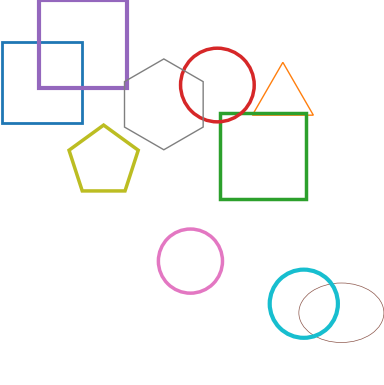[{"shape": "square", "thickness": 2, "radius": 0.52, "center": [0.108, 0.786]}, {"shape": "triangle", "thickness": 1, "radius": 0.46, "center": [0.735, 0.747]}, {"shape": "square", "thickness": 2.5, "radius": 0.56, "center": [0.683, 0.595]}, {"shape": "circle", "thickness": 2.5, "radius": 0.48, "center": [0.565, 0.779]}, {"shape": "square", "thickness": 3, "radius": 0.57, "center": [0.216, 0.886]}, {"shape": "oval", "thickness": 0.5, "radius": 0.55, "center": [0.887, 0.188]}, {"shape": "circle", "thickness": 2.5, "radius": 0.42, "center": [0.495, 0.322]}, {"shape": "hexagon", "thickness": 1, "radius": 0.59, "center": [0.426, 0.729]}, {"shape": "pentagon", "thickness": 2.5, "radius": 0.47, "center": [0.269, 0.581]}, {"shape": "circle", "thickness": 3, "radius": 0.44, "center": [0.789, 0.211]}]